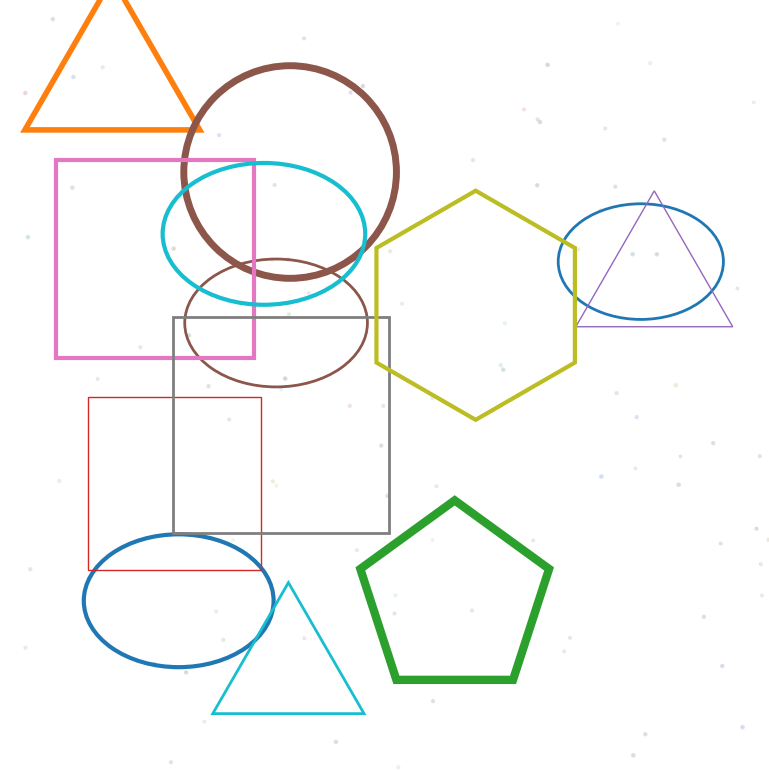[{"shape": "oval", "thickness": 1, "radius": 0.54, "center": [0.832, 0.66]}, {"shape": "oval", "thickness": 1.5, "radius": 0.62, "center": [0.232, 0.22]}, {"shape": "triangle", "thickness": 2, "radius": 0.66, "center": [0.146, 0.897]}, {"shape": "pentagon", "thickness": 3, "radius": 0.64, "center": [0.591, 0.221]}, {"shape": "square", "thickness": 0.5, "radius": 0.56, "center": [0.227, 0.372]}, {"shape": "triangle", "thickness": 0.5, "radius": 0.59, "center": [0.85, 0.634]}, {"shape": "oval", "thickness": 1, "radius": 0.59, "center": [0.359, 0.581]}, {"shape": "circle", "thickness": 2.5, "radius": 0.69, "center": [0.377, 0.777]}, {"shape": "square", "thickness": 1.5, "radius": 0.64, "center": [0.201, 0.664]}, {"shape": "square", "thickness": 1, "radius": 0.7, "center": [0.365, 0.449]}, {"shape": "hexagon", "thickness": 1.5, "radius": 0.74, "center": [0.618, 0.604]}, {"shape": "oval", "thickness": 1.5, "radius": 0.66, "center": [0.343, 0.696]}, {"shape": "triangle", "thickness": 1, "radius": 0.57, "center": [0.375, 0.13]}]